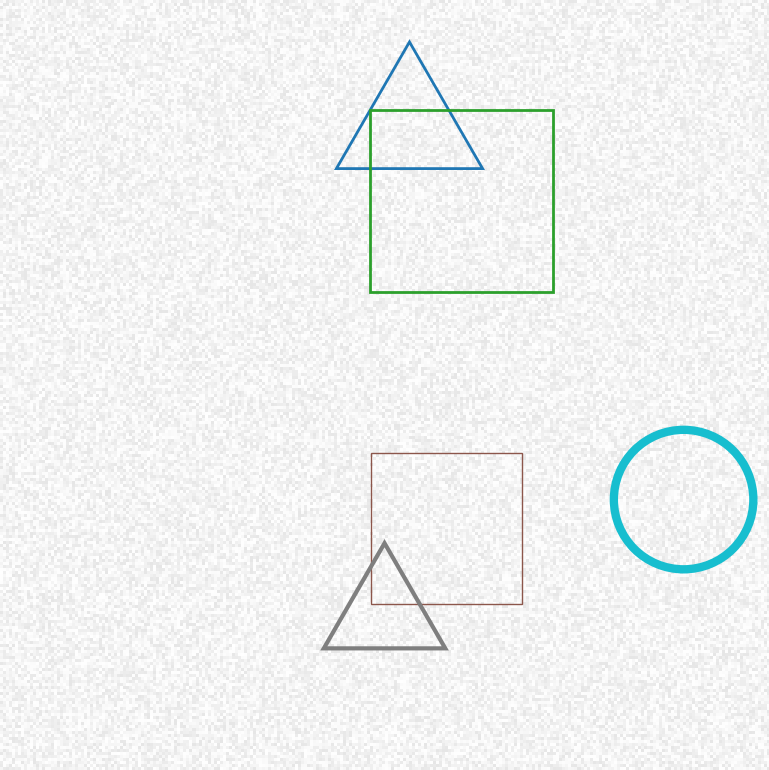[{"shape": "triangle", "thickness": 1, "radius": 0.55, "center": [0.532, 0.836]}, {"shape": "square", "thickness": 1, "radius": 0.59, "center": [0.599, 0.739]}, {"shape": "square", "thickness": 0.5, "radius": 0.49, "center": [0.58, 0.313]}, {"shape": "triangle", "thickness": 1.5, "radius": 0.46, "center": [0.499, 0.204]}, {"shape": "circle", "thickness": 3, "radius": 0.45, "center": [0.888, 0.351]}]